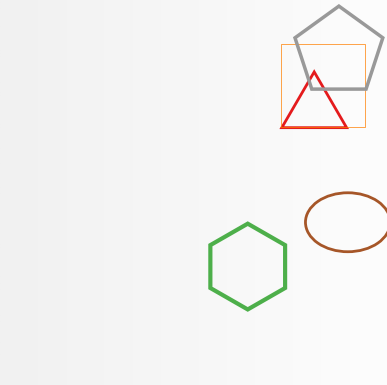[{"shape": "triangle", "thickness": 2, "radius": 0.48, "center": [0.811, 0.717]}, {"shape": "hexagon", "thickness": 3, "radius": 0.56, "center": [0.639, 0.308]}, {"shape": "square", "thickness": 0.5, "radius": 0.54, "center": [0.834, 0.778]}, {"shape": "oval", "thickness": 2, "radius": 0.55, "center": [0.898, 0.423]}, {"shape": "pentagon", "thickness": 2.5, "radius": 0.6, "center": [0.875, 0.865]}]